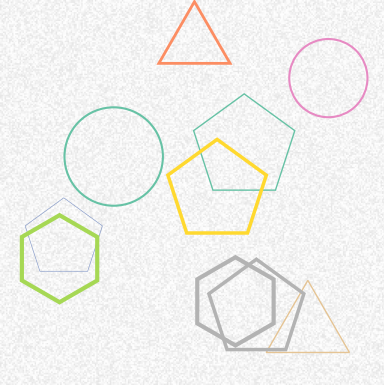[{"shape": "circle", "thickness": 1.5, "radius": 0.64, "center": [0.295, 0.593]}, {"shape": "pentagon", "thickness": 1, "radius": 0.69, "center": [0.634, 0.618]}, {"shape": "triangle", "thickness": 2, "radius": 0.53, "center": [0.505, 0.889]}, {"shape": "pentagon", "thickness": 0.5, "radius": 0.53, "center": [0.166, 0.381]}, {"shape": "circle", "thickness": 1.5, "radius": 0.51, "center": [0.853, 0.797]}, {"shape": "hexagon", "thickness": 3, "radius": 0.56, "center": [0.155, 0.328]}, {"shape": "pentagon", "thickness": 2.5, "radius": 0.67, "center": [0.564, 0.504]}, {"shape": "triangle", "thickness": 1, "radius": 0.62, "center": [0.8, 0.147]}, {"shape": "hexagon", "thickness": 3, "radius": 0.57, "center": [0.612, 0.217]}, {"shape": "pentagon", "thickness": 2.5, "radius": 0.65, "center": [0.666, 0.197]}]